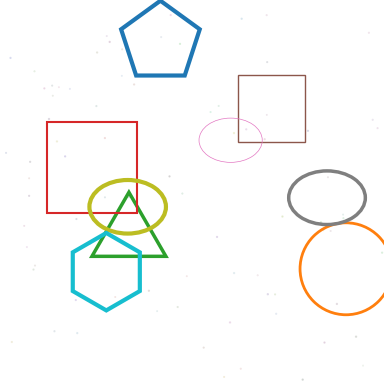[{"shape": "pentagon", "thickness": 3, "radius": 0.54, "center": [0.417, 0.891]}, {"shape": "circle", "thickness": 2, "radius": 0.6, "center": [0.899, 0.302]}, {"shape": "triangle", "thickness": 2.5, "radius": 0.55, "center": [0.335, 0.39]}, {"shape": "square", "thickness": 1.5, "radius": 0.59, "center": [0.238, 0.565]}, {"shape": "square", "thickness": 1, "radius": 0.44, "center": [0.705, 0.718]}, {"shape": "oval", "thickness": 0.5, "radius": 0.41, "center": [0.599, 0.636]}, {"shape": "oval", "thickness": 2.5, "radius": 0.5, "center": [0.849, 0.486]}, {"shape": "oval", "thickness": 3, "radius": 0.5, "center": [0.332, 0.463]}, {"shape": "hexagon", "thickness": 3, "radius": 0.5, "center": [0.276, 0.294]}]